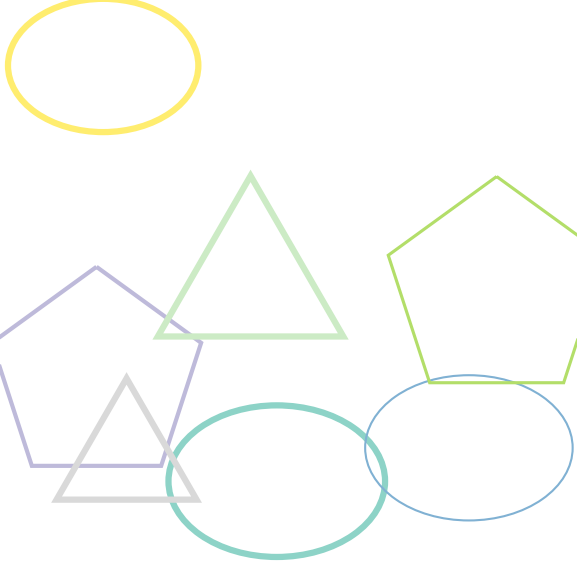[{"shape": "oval", "thickness": 3, "radius": 0.94, "center": [0.479, 0.166]}, {"shape": "pentagon", "thickness": 2, "radius": 0.95, "center": [0.167, 0.347]}, {"shape": "oval", "thickness": 1, "radius": 0.9, "center": [0.812, 0.224]}, {"shape": "pentagon", "thickness": 1.5, "radius": 0.99, "center": [0.86, 0.496]}, {"shape": "triangle", "thickness": 3, "radius": 0.7, "center": [0.219, 0.204]}, {"shape": "triangle", "thickness": 3, "radius": 0.93, "center": [0.434, 0.509]}, {"shape": "oval", "thickness": 3, "radius": 0.82, "center": [0.179, 0.886]}]